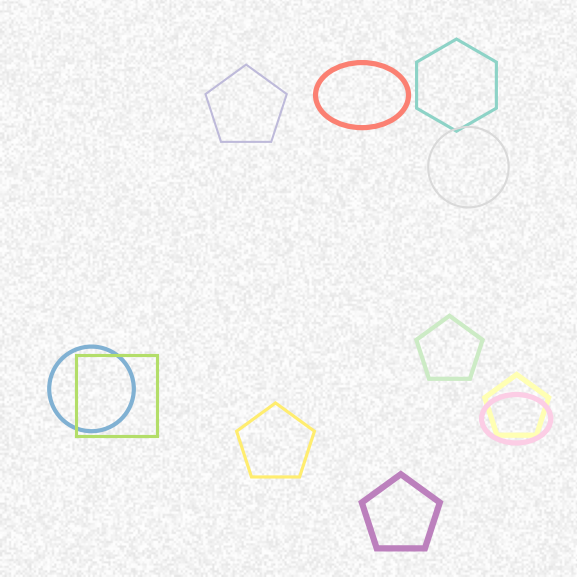[{"shape": "hexagon", "thickness": 1.5, "radius": 0.4, "center": [0.79, 0.852]}, {"shape": "pentagon", "thickness": 2.5, "radius": 0.29, "center": [0.895, 0.293]}, {"shape": "pentagon", "thickness": 1, "radius": 0.37, "center": [0.426, 0.813]}, {"shape": "oval", "thickness": 2.5, "radius": 0.4, "center": [0.627, 0.834]}, {"shape": "circle", "thickness": 2, "radius": 0.37, "center": [0.158, 0.326]}, {"shape": "square", "thickness": 1.5, "radius": 0.35, "center": [0.201, 0.314]}, {"shape": "oval", "thickness": 2.5, "radius": 0.3, "center": [0.894, 0.274]}, {"shape": "circle", "thickness": 1, "radius": 0.35, "center": [0.811, 0.71]}, {"shape": "pentagon", "thickness": 3, "radius": 0.35, "center": [0.694, 0.107]}, {"shape": "pentagon", "thickness": 2, "radius": 0.3, "center": [0.778, 0.392]}, {"shape": "pentagon", "thickness": 1.5, "radius": 0.35, "center": [0.477, 0.231]}]